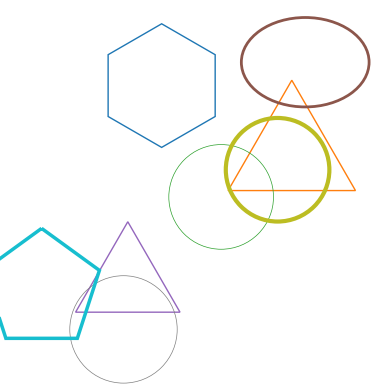[{"shape": "hexagon", "thickness": 1, "radius": 0.8, "center": [0.42, 0.778]}, {"shape": "triangle", "thickness": 1, "radius": 0.96, "center": [0.758, 0.601]}, {"shape": "circle", "thickness": 0.5, "radius": 0.68, "center": [0.574, 0.489]}, {"shape": "triangle", "thickness": 1, "radius": 0.78, "center": [0.332, 0.267]}, {"shape": "oval", "thickness": 2, "radius": 0.83, "center": [0.793, 0.838]}, {"shape": "circle", "thickness": 0.5, "radius": 0.7, "center": [0.321, 0.144]}, {"shape": "circle", "thickness": 3, "radius": 0.67, "center": [0.721, 0.559]}, {"shape": "pentagon", "thickness": 2.5, "radius": 0.79, "center": [0.108, 0.249]}]